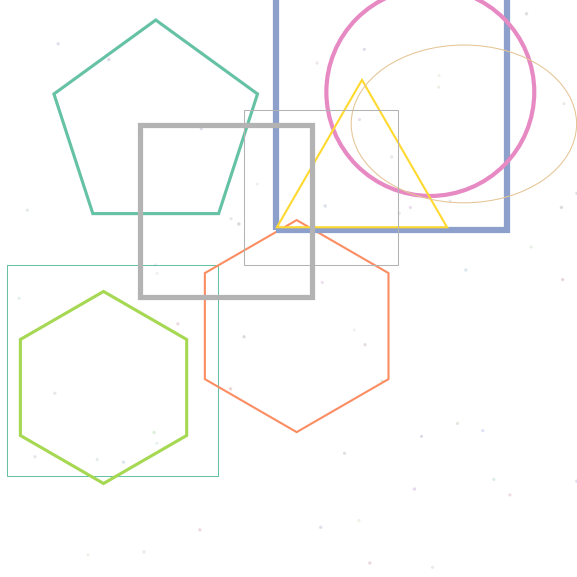[{"shape": "square", "thickness": 0.5, "radius": 0.91, "center": [0.195, 0.357]}, {"shape": "pentagon", "thickness": 1.5, "radius": 0.93, "center": [0.27, 0.779]}, {"shape": "hexagon", "thickness": 1, "radius": 0.92, "center": [0.514, 0.434]}, {"shape": "square", "thickness": 3, "radius": 1.0, "center": [0.678, 0.801]}, {"shape": "circle", "thickness": 2, "radius": 0.9, "center": [0.745, 0.84]}, {"shape": "hexagon", "thickness": 1.5, "radius": 0.83, "center": [0.179, 0.328]}, {"shape": "triangle", "thickness": 1, "radius": 0.85, "center": [0.627, 0.691]}, {"shape": "oval", "thickness": 0.5, "radius": 0.98, "center": [0.803, 0.785]}, {"shape": "square", "thickness": 0.5, "radius": 0.67, "center": [0.556, 0.674]}, {"shape": "square", "thickness": 2.5, "radius": 0.74, "center": [0.392, 0.634]}]